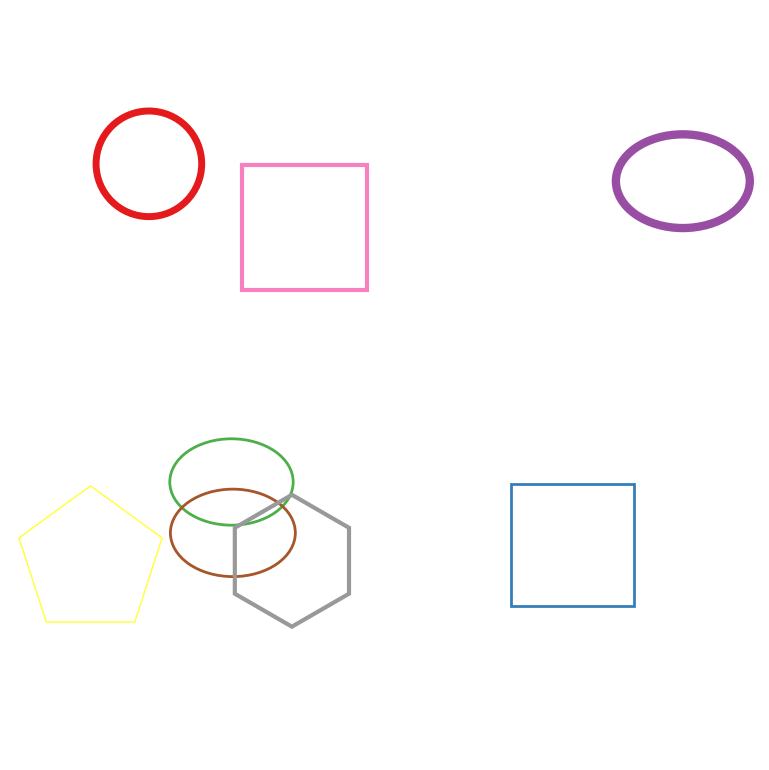[{"shape": "circle", "thickness": 2.5, "radius": 0.34, "center": [0.193, 0.787]}, {"shape": "square", "thickness": 1, "radius": 0.4, "center": [0.743, 0.292]}, {"shape": "oval", "thickness": 1, "radius": 0.4, "center": [0.301, 0.374]}, {"shape": "oval", "thickness": 3, "radius": 0.43, "center": [0.887, 0.765]}, {"shape": "pentagon", "thickness": 0.5, "radius": 0.49, "center": [0.118, 0.271]}, {"shape": "oval", "thickness": 1, "radius": 0.41, "center": [0.302, 0.308]}, {"shape": "square", "thickness": 1.5, "radius": 0.41, "center": [0.395, 0.705]}, {"shape": "hexagon", "thickness": 1.5, "radius": 0.43, "center": [0.379, 0.272]}]